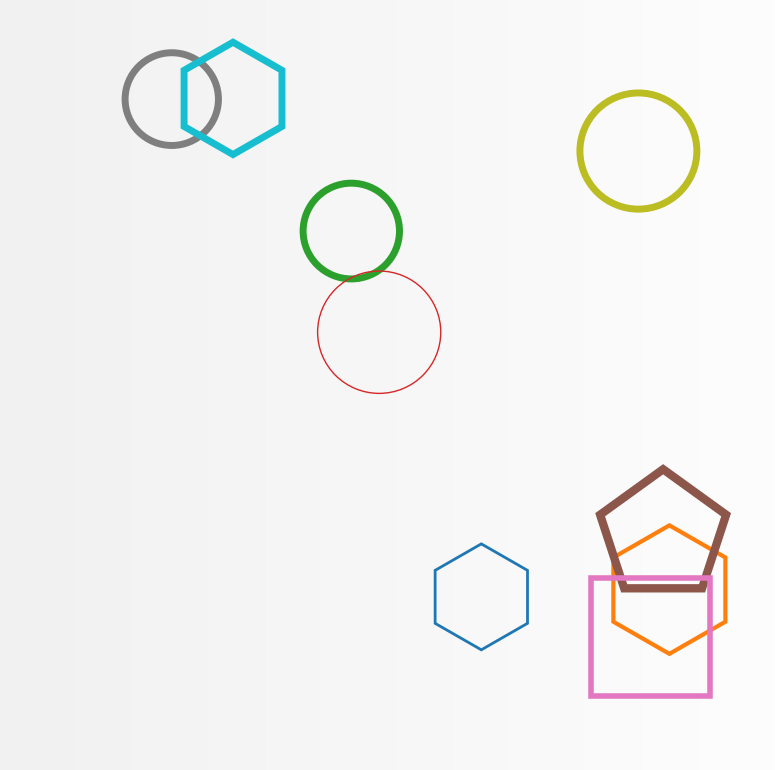[{"shape": "hexagon", "thickness": 1, "radius": 0.34, "center": [0.621, 0.225]}, {"shape": "hexagon", "thickness": 1.5, "radius": 0.42, "center": [0.864, 0.234]}, {"shape": "circle", "thickness": 2.5, "radius": 0.31, "center": [0.453, 0.7]}, {"shape": "circle", "thickness": 0.5, "radius": 0.4, "center": [0.489, 0.569]}, {"shape": "pentagon", "thickness": 3, "radius": 0.43, "center": [0.856, 0.305]}, {"shape": "square", "thickness": 2, "radius": 0.38, "center": [0.84, 0.173]}, {"shape": "circle", "thickness": 2.5, "radius": 0.3, "center": [0.222, 0.871]}, {"shape": "circle", "thickness": 2.5, "radius": 0.38, "center": [0.824, 0.804]}, {"shape": "hexagon", "thickness": 2.5, "radius": 0.36, "center": [0.301, 0.872]}]